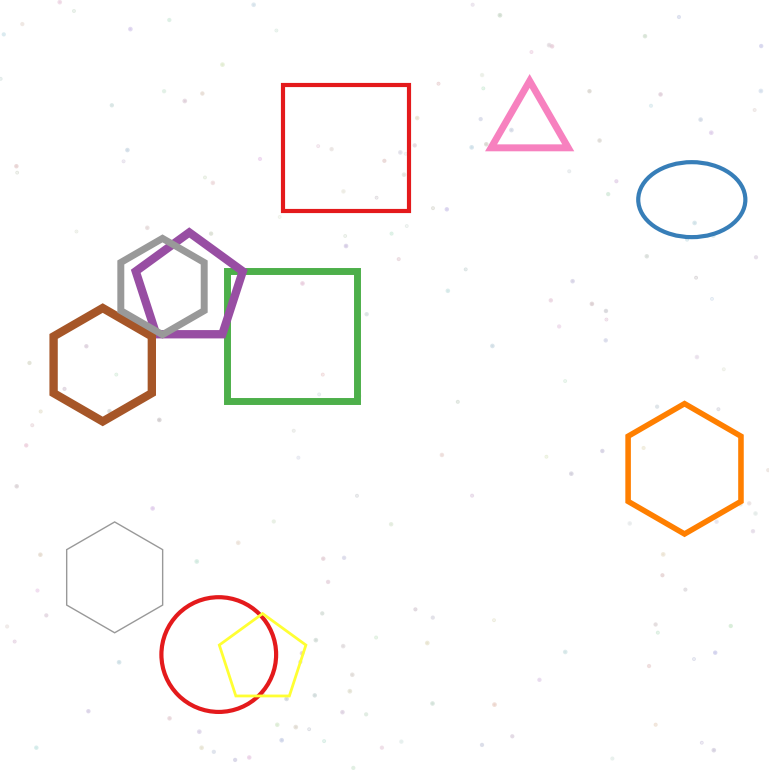[{"shape": "square", "thickness": 1.5, "radius": 0.41, "center": [0.449, 0.808]}, {"shape": "circle", "thickness": 1.5, "radius": 0.37, "center": [0.284, 0.15]}, {"shape": "oval", "thickness": 1.5, "radius": 0.35, "center": [0.898, 0.741]}, {"shape": "square", "thickness": 2.5, "radius": 0.42, "center": [0.38, 0.563]}, {"shape": "pentagon", "thickness": 3, "radius": 0.37, "center": [0.246, 0.625]}, {"shape": "hexagon", "thickness": 2, "radius": 0.42, "center": [0.889, 0.391]}, {"shape": "pentagon", "thickness": 1, "radius": 0.3, "center": [0.341, 0.144]}, {"shape": "hexagon", "thickness": 3, "radius": 0.37, "center": [0.133, 0.526]}, {"shape": "triangle", "thickness": 2.5, "radius": 0.29, "center": [0.688, 0.837]}, {"shape": "hexagon", "thickness": 2.5, "radius": 0.31, "center": [0.211, 0.628]}, {"shape": "hexagon", "thickness": 0.5, "radius": 0.36, "center": [0.149, 0.25]}]